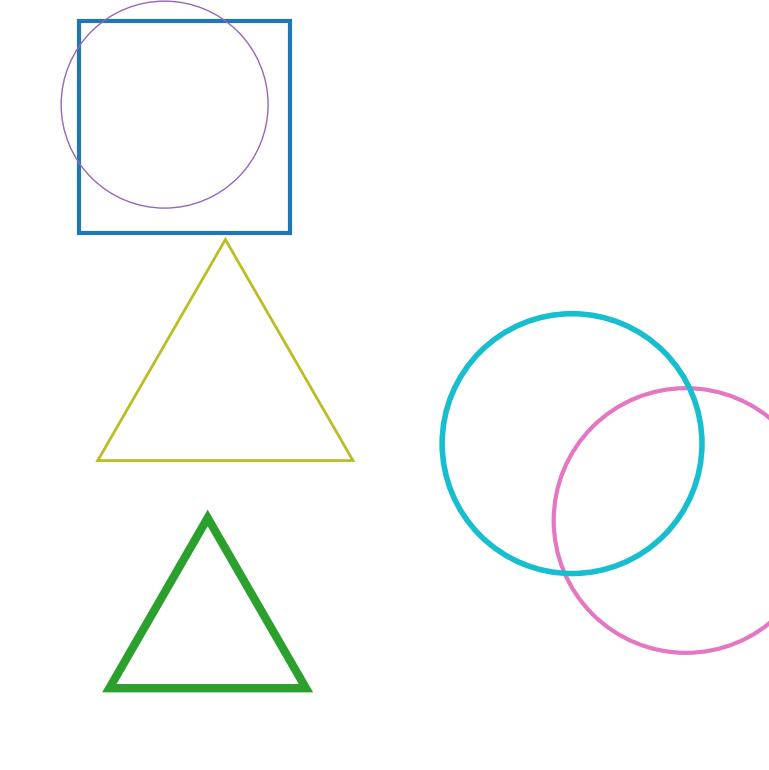[{"shape": "square", "thickness": 1.5, "radius": 0.69, "center": [0.24, 0.835]}, {"shape": "triangle", "thickness": 3, "radius": 0.74, "center": [0.27, 0.18]}, {"shape": "circle", "thickness": 0.5, "radius": 0.67, "center": [0.214, 0.864]}, {"shape": "circle", "thickness": 1.5, "radius": 0.86, "center": [0.891, 0.324]}, {"shape": "triangle", "thickness": 1, "radius": 0.96, "center": [0.293, 0.498]}, {"shape": "circle", "thickness": 2, "radius": 0.84, "center": [0.743, 0.424]}]